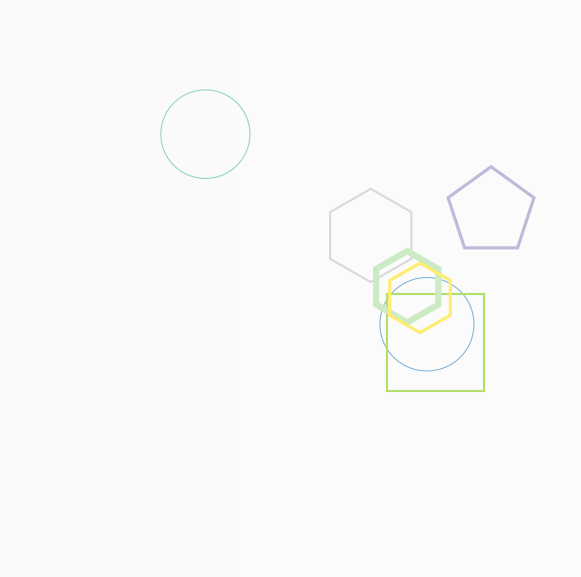[{"shape": "circle", "thickness": 0.5, "radius": 0.38, "center": [0.353, 0.767]}, {"shape": "pentagon", "thickness": 1.5, "radius": 0.39, "center": [0.845, 0.633]}, {"shape": "circle", "thickness": 0.5, "radius": 0.4, "center": [0.735, 0.438]}, {"shape": "square", "thickness": 1, "radius": 0.42, "center": [0.75, 0.406]}, {"shape": "hexagon", "thickness": 1, "radius": 0.4, "center": [0.638, 0.591]}, {"shape": "hexagon", "thickness": 3, "radius": 0.31, "center": [0.701, 0.503]}, {"shape": "hexagon", "thickness": 1.5, "radius": 0.3, "center": [0.723, 0.483]}]